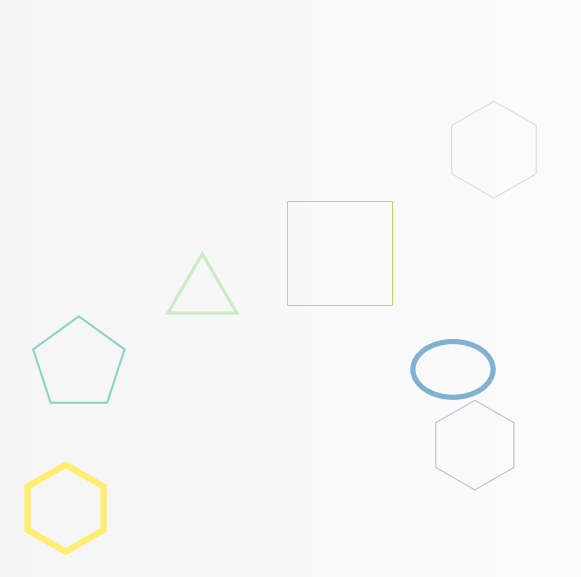[{"shape": "pentagon", "thickness": 1, "radius": 0.41, "center": [0.136, 0.369]}, {"shape": "hexagon", "thickness": 0.5, "radius": 0.39, "center": [0.817, 0.228]}, {"shape": "oval", "thickness": 2.5, "radius": 0.34, "center": [0.779, 0.359]}, {"shape": "square", "thickness": 0.5, "radius": 0.45, "center": [0.585, 0.561]}, {"shape": "hexagon", "thickness": 0.5, "radius": 0.42, "center": [0.85, 0.74]}, {"shape": "triangle", "thickness": 1.5, "radius": 0.34, "center": [0.348, 0.491]}, {"shape": "hexagon", "thickness": 3, "radius": 0.38, "center": [0.113, 0.119]}]